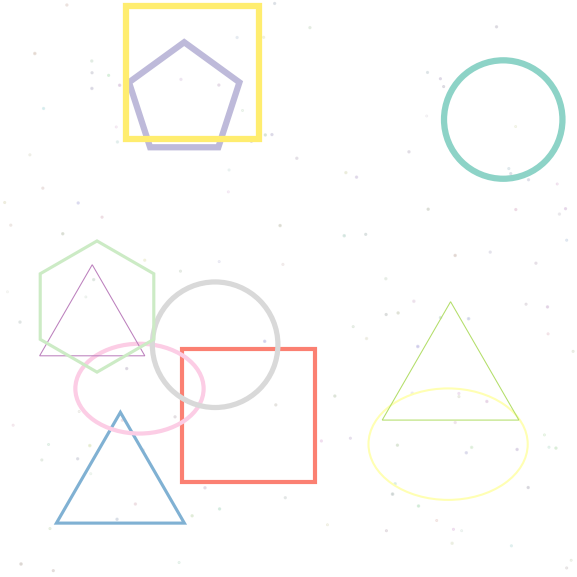[{"shape": "circle", "thickness": 3, "radius": 0.51, "center": [0.871, 0.792]}, {"shape": "oval", "thickness": 1, "radius": 0.69, "center": [0.776, 0.23]}, {"shape": "pentagon", "thickness": 3, "radius": 0.5, "center": [0.319, 0.825]}, {"shape": "square", "thickness": 2, "radius": 0.57, "center": [0.43, 0.28]}, {"shape": "triangle", "thickness": 1.5, "radius": 0.64, "center": [0.208, 0.157]}, {"shape": "triangle", "thickness": 0.5, "radius": 0.68, "center": [0.78, 0.34]}, {"shape": "oval", "thickness": 2, "radius": 0.56, "center": [0.242, 0.326]}, {"shape": "circle", "thickness": 2.5, "radius": 0.54, "center": [0.373, 0.402]}, {"shape": "triangle", "thickness": 0.5, "radius": 0.53, "center": [0.16, 0.436]}, {"shape": "hexagon", "thickness": 1.5, "radius": 0.57, "center": [0.168, 0.468]}, {"shape": "square", "thickness": 3, "radius": 0.57, "center": [0.333, 0.874]}]